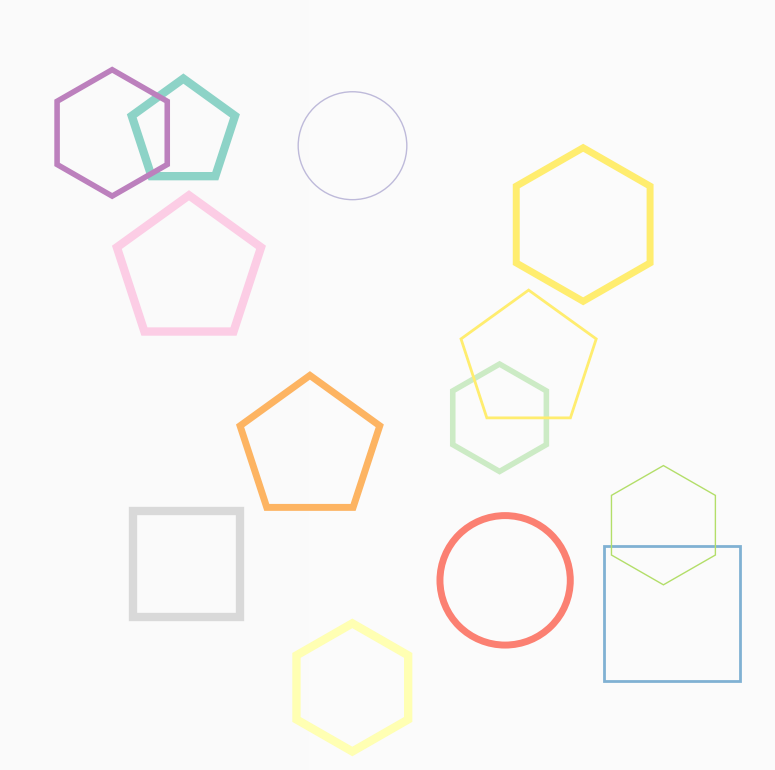[{"shape": "pentagon", "thickness": 3, "radius": 0.35, "center": [0.237, 0.828]}, {"shape": "hexagon", "thickness": 3, "radius": 0.42, "center": [0.455, 0.107]}, {"shape": "circle", "thickness": 0.5, "radius": 0.35, "center": [0.455, 0.811]}, {"shape": "circle", "thickness": 2.5, "radius": 0.42, "center": [0.652, 0.246]}, {"shape": "square", "thickness": 1, "radius": 0.44, "center": [0.867, 0.203]}, {"shape": "pentagon", "thickness": 2.5, "radius": 0.47, "center": [0.4, 0.418]}, {"shape": "hexagon", "thickness": 0.5, "radius": 0.39, "center": [0.856, 0.318]}, {"shape": "pentagon", "thickness": 3, "radius": 0.49, "center": [0.244, 0.649]}, {"shape": "square", "thickness": 3, "radius": 0.34, "center": [0.24, 0.267]}, {"shape": "hexagon", "thickness": 2, "radius": 0.41, "center": [0.145, 0.827]}, {"shape": "hexagon", "thickness": 2, "radius": 0.35, "center": [0.645, 0.457]}, {"shape": "pentagon", "thickness": 1, "radius": 0.46, "center": [0.682, 0.532]}, {"shape": "hexagon", "thickness": 2.5, "radius": 0.5, "center": [0.752, 0.708]}]